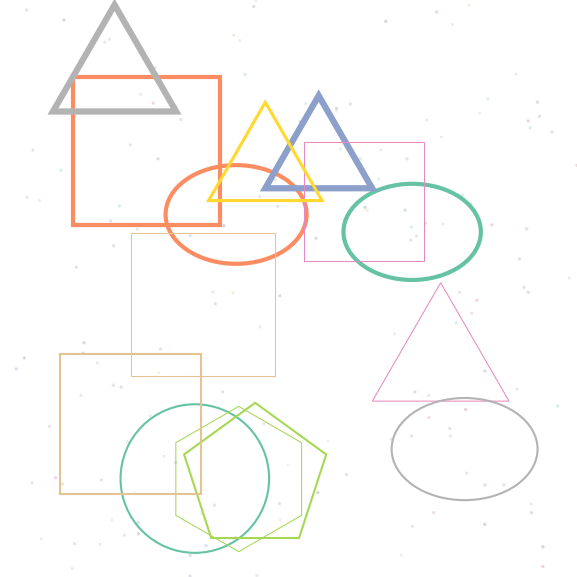[{"shape": "oval", "thickness": 2, "radius": 0.59, "center": [0.714, 0.598]}, {"shape": "circle", "thickness": 1, "radius": 0.64, "center": [0.337, 0.17]}, {"shape": "oval", "thickness": 2, "radius": 0.61, "center": [0.409, 0.628]}, {"shape": "square", "thickness": 2, "radius": 0.64, "center": [0.254, 0.738]}, {"shape": "triangle", "thickness": 3, "radius": 0.53, "center": [0.552, 0.727]}, {"shape": "triangle", "thickness": 0.5, "radius": 0.68, "center": [0.763, 0.373]}, {"shape": "square", "thickness": 0.5, "radius": 0.52, "center": [0.63, 0.65]}, {"shape": "pentagon", "thickness": 1, "radius": 0.65, "center": [0.442, 0.172]}, {"shape": "hexagon", "thickness": 0.5, "radius": 0.63, "center": [0.413, 0.17]}, {"shape": "triangle", "thickness": 1.5, "radius": 0.57, "center": [0.459, 0.709]}, {"shape": "square", "thickness": 1, "radius": 0.61, "center": [0.226, 0.265]}, {"shape": "square", "thickness": 0.5, "radius": 0.62, "center": [0.352, 0.472]}, {"shape": "oval", "thickness": 1, "radius": 0.63, "center": [0.804, 0.222]}, {"shape": "triangle", "thickness": 3, "radius": 0.62, "center": [0.198, 0.868]}]